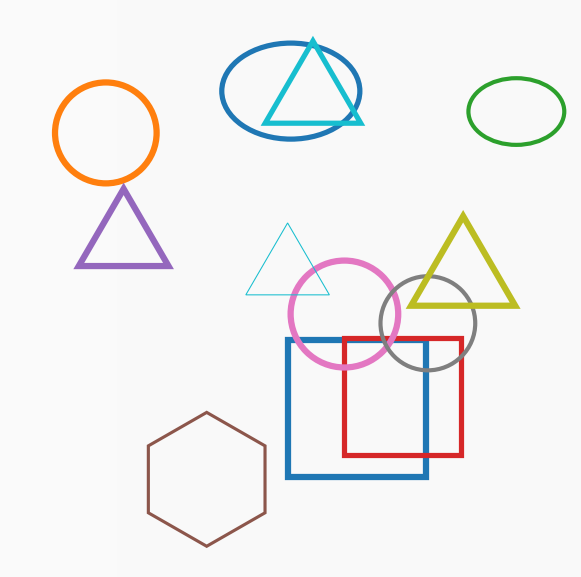[{"shape": "oval", "thickness": 2.5, "radius": 0.59, "center": [0.5, 0.841]}, {"shape": "square", "thickness": 3, "radius": 0.59, "center": [0.615, 0.292]}, {"shape": "circle", "thickness": 3, "radius": 0.44, "center": [0.182, 0.769]}, {"shape": "oval", "thickness": 2, "radius": 0.41, "center": [0.888, 0.806]}, {"shape": "square", "thickness": 2.5, "radius": 0.5, "center": [0.693, 0.313]}, {"shape": "triangle", "thickness": 3, "radius": 0.45, "center": [0.213, 0.583]}, {"shape": "hexagon", "thickness": 1.5, "radius": 0.58, "center": [0.356, 0.169]}, {"shape": "circle", "thickness": 3, "radius": 0.46, "center": [0.593, 0.455]}, {"shape": "circle", "thickness": 2, "radius": 0.41, "center": [0.736, 0.439]}, {"shape": "triangle", "thickness": 3, "radius": 0.52, "center": [0.797, 0.521]}, {"shape": "triangle", "thickness": 2.5, "radius": 0.47, "center": [0.538, 0.833]}, {"shape": "triangle", "thickness": 0.5, "radius": 0.42, "center": [0.495, 0.53]}]